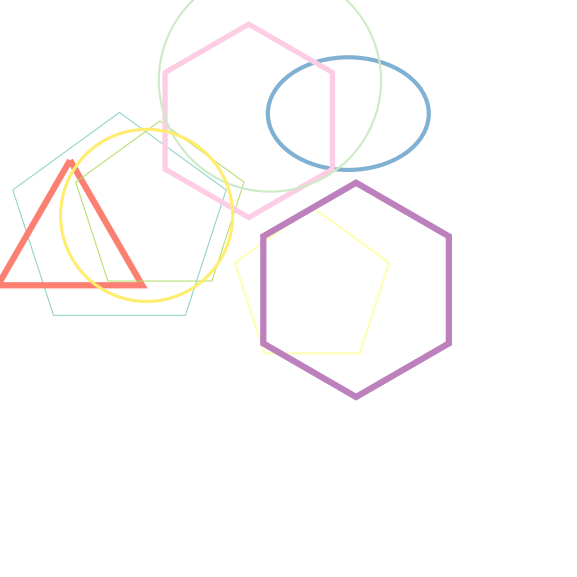[{"shape": "pentagon", "thickness": 0.5, "radius": 0.97, "center": [0.207, 0.61]}, {"shape": "pentagon", "thickness": 1, "radius": 0.7, "center": [0.54, 0.501]}, {"shape": "triangle", "thickness": 3, "radius": 0.72, "center": [0.121, 0.577]}, {"shape": "oval", "thickness": 2, "radius": 0.7, "center": [0.603, 0.802]}, {"shape": "pentagon", "thickness": 0.5, "radius": 0.77, "center": [0.277, 0.636]}, {"shape": "hexagon", "thickness": 2.5, "radius": 0.84, "center": [0.431, 0.79]}, {"shape": "hexagon", "thickness": 3, "radius": 0.93, "center": [0.617, 0.497]}, {"shape": "circle", "thickness": 1, "radius": 0.96, "center": [0.467, 0.86]}, {"shape": "circle", "thickness": 1.5, "radius": 0.75, "center": [0.254, 0.626]}]